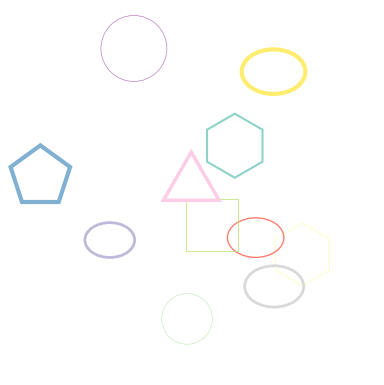[{"shape": "hexagon", "thickness": 1.5, "radius": 0.42, "center": [0.61, 0.622]}, {"shape": "hexagon", "thickness": 0.5, "radius": 0.41, "center": [0.785, 0.339]}, {"shape": "oval", "thickness": 2, "radius": 0.32, "center": [0.285, 0.377]}, {"shape": "oval", "thickness": 1, "radius": 0.37, "center": [0.664, 0.383]}, {"shape": "pentagon", "thickness": 3, "radius": 0.41, "center": [0.105, 0.541]}, {"shape": "square", "thickness": 0.5, "radius": 0.33, "center": [0.551, 0.416]}, {"shape": "triangle", "thickness": 2.5, "radius": 0.42, "center": [0.497, 0.521]}, {"shape": "oval", "thickness": 2, "radius": 0.38, "center": [0.712, 0.256]}, {"shape": "circle", "thickness": 0.5, "radius": 0.43, "center": [0.348, 0.874]}, {"shape": "circle", "thickness": 0.5, "radius": 0.33, "center": [0.486, 0.172]}, {"shape": "oval", "thickness": 3, "radius": 0.41, "center": [0.711, 0.814]}]